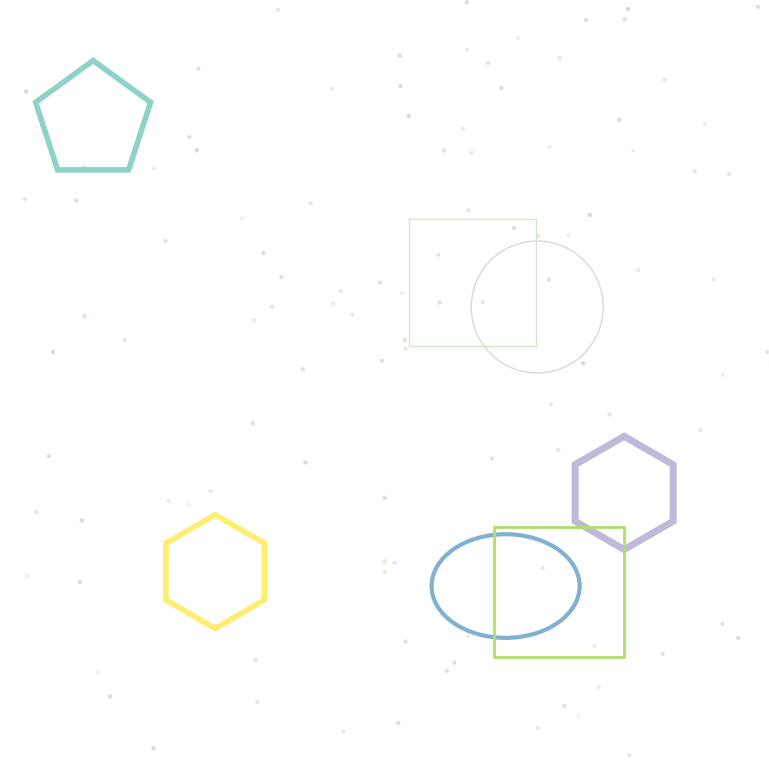[{"shape": "pentagon", "thickness": 2, "radius": 0.39, "center": [0.121, 0.843]}, {"shape": "hexagon", "thickness": 2.5, "radius": 0.37, "center": [0.811, 0.36]}, {"shape": "oval", "thickness": 1.5, "radius": 0.48, "center": [0.657, 0.239]}, {"shape": "square", "thickness": 1, "radius": 0.42, "center": [0.726, 0.231]}, {"shape": "circle", "thickness": 0.5, "radius": 0.43, "center": [0.698, 0.601]}, {"shape": "square", "thickness": 0.5, "radius": 0.41, "center": [0.614, 0.633]}, {"shape": "hexagon", "thickness": 2, "radius": 0.37, "center": [0.279, 0.258]}]